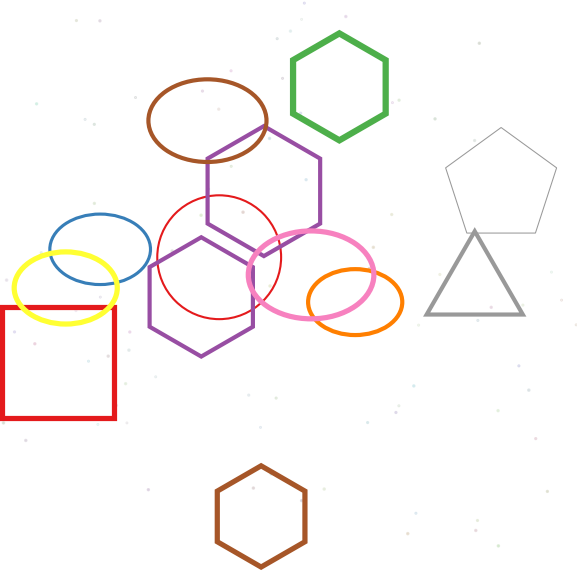[{"shape": "square", "thickness": 2.5, "radius": 0.48, "center": [0.101, 0.371]}, {"shape": "circle", "thickness": 1, "radius": 0.54, "center": [0.38, 0.554]}, {"shape": "oval", "thickness": 1.5, "radius": 0.44, "center": [0.173, 0.567]}, {"shape": "hexagon", "thickness": 3, "radius": 0.46, "center": [0.588, 0.849]}, {"shape": "hexagon", "thickness": 2, "radius": 0.56, "center": [0.457, 0.668]}, {"shape": "hexagon", "thickness": 2, "radius": 0.52, "center": [0.348, 0.485]}, {"shape": "oval", "thickness": 2, "radius": 0.41, "center": [0.615, 0.476]}, {"shape": "oval", "thickness": 2.5, "radius": 0.45, "center": [0.114, 0.501]}, {"shape": "oval", "thickness": 2, "radius": 0.51, "center": [0.359, 0.79]}, {"shape": "hexagon", "thickness": 2.5, "radius": 0.44, "center": [0.452, 0.105]}, {"shape": "oval", "thickness": 2.5, "radius": 0.54, "center": [0.539, 0.523]}, {"shape": "pentagon", "thickness": 0.5, "radius": 0.51, "center": [0.868, 0.677]}, {"shape": "triangle", "thickness": 2, "radius": 0.48, "center": [0.822, 0.503]}]